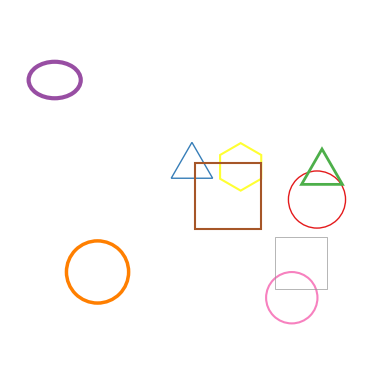[{"shape": "circle", "thickness": 1, "radius": 0.37, "center": [0.823, 0.482]}, {"shape": "triangle", "thickness": 1, "radius": 0.31, "center": [0.499, 0.568]}, {"shape": "triangle", "thickness": 2, "radius": 0.31, "center": [0.836, 0.552]}, {"shape": "oval", "thickness": 3, "radius": 0.34, "center": [0.142, 0.792]}, {"shape": "circle", "thickness": 2.5, "radius": 0.4, "center": [0.253, 0.294]}, {"shape": "hexagon", "thickness": 1.5, "radius": 0.31, "center": [0.625, 0.567]}, {"shape": "square", "thickness": 1.5, "radius": 0.43, "center": [0.593, 0.49]}, {"shape": "circle", "thickness": 1.5, "radius": 0.33, "center": [0.758, 0.227]}, {"shape": "square", "thickness": 0.5, "radius": 0.34, "center": [0.782, 0.317]}]